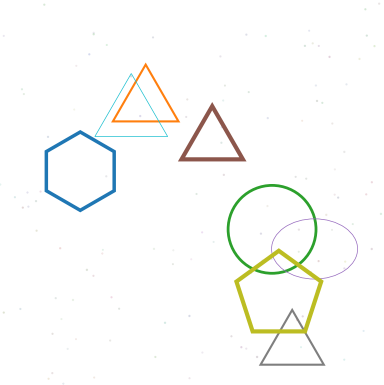[{"shape": "hexagon", "thickness": 2.5, "radius": 0.51, "center": [0.208, 0.555]}, {"shape": "triangle", "thickness": 1.5, "radius": 0.49, "center": [0.378, 0.734]}, {"shape": "circle", "thickness": 2, "radius": 0.57, "center": [0.707, 0.404]}, {"shape": "oval", "thickness": 0.5, "radius": 0.56, "center": [0.817, 0.353]}, {"shape": "triangle", "thickness": 3, "radius": 0.46, "center": [0.551, 0.632]}, {"shape": "triangle", "thickness": 1.5, "radius": 0.47, "center": [0.759, 0.1]}, {"shape": "pentagon", "thickness": 3, "radius": 0.58, "center": [0.724, 0.233]}, {"shape": "triangle", "thickness": 0.5, "radius": 0.55, "center": [0.341, 0.7]}]